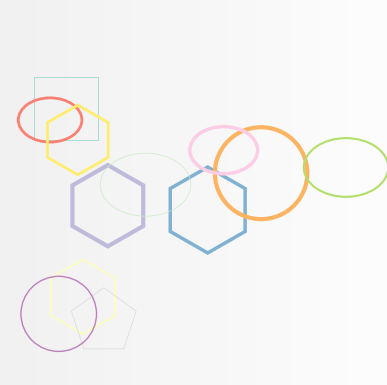[{"shape": "square", "thickness": 0.5, "radius": 0.41, "center": [0.17, 0.719]}, {"shape": "hexagon", "thickness": 1, "radius": 0.48, "center": [0.214, 0.229]}, {"shape": "hexagon", "thickness": 3, "radius": 0.53, "center": [0.278, 0.466]}, {"shape": "oval", "thickness": 2, "radius": 0.41, "center": [0.129, 0.688]}, {"shape": "hexagon", "thickness": 2.5, "radius": 0.56, "center": [0.536, 0.455]}, {"shape": "circle", "thickness": 3, "radius": 0.6, "center": [0.674, 0.55]}, {"shape": "oval", "thickness": 1.5, "radius": 0.54, "center": [0.893, 0.565]}, {"shape": "oval", "thickness": 2.5, "radius": 0.44, "center": [0.577, 0.61]}, {"shape": "pentagon", "thickness": 0.5, "radius": 0.44, "center": [0.268, 0.165]}, {"shape": "circle", "thickness": 1, "radius": 0.49, "center": [0.152, 0.185]}, {"shape": "oval", "thickness": 0.5, "radius": 0.58, "center": [0.376, 0.52]}, {"shape": "hexagon", "thickness": 2, "radius": 0.45, "center": [0.201, 0.637]}]